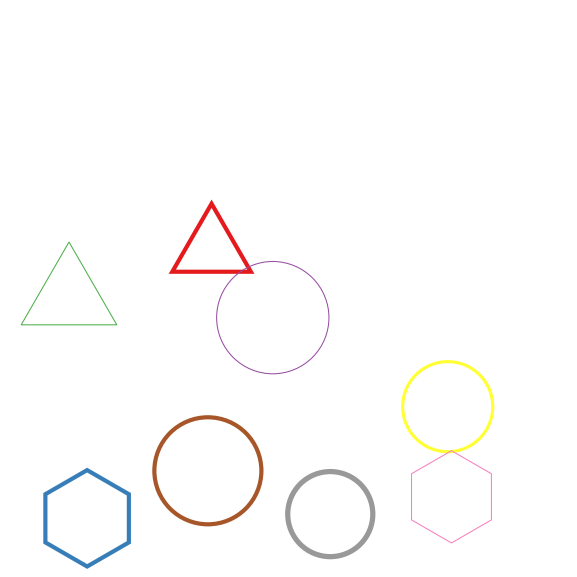[{"shape": "triangle", "thickness": 2, "radius": 0.39, "center": [0.366, 0.568]}, {"shape": "hexagon", "thickness": 2, "radius": 0.42, "center": [0.151, 0.102]}, {"shape": "triangle", "thickness": 0.5, "radius": 0.48, "center": [0.119, 0.484]}, {"shape": "circle", "thickness": 0.5, "radius": 0.49, "center": [0.472, 0.449]}, {"shape": "circle", "thickness": 1.5, "radius": 0.39, "center": [0.775, 0.295]}, {"shape": "circle", "thickness": 2, "radius": 0.46, "center": [0.36, 0.184]}, {"shape": "hexagon", "thickness": 0.5, "radius": 0.4, "center": [0.782, 0.139]}, {"shape": "circle", "thickness": 2.5, "radius": 0.37, "center": [0.572, 0.109]}]